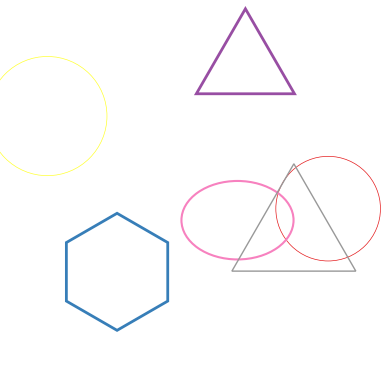[{"shape": "circle", "thickness": 0.5, "radius": 0.68, "center": [0.852, 0.458]}, {"shape": "hexagon", "thickness": 2, "radius": 0.76, "center": [0.304, 0.294]}, {"shape": "triangle", "thickness": 2, "radius": 0.74, "center": [0.637, 0.83]}, {"shape": "circle", "thickness": 0.5, "radius": 0.77, "center": [0.123, 0.699]}, {"shape": "oval", "thickness": 1.5, "radius": 0.73, "center": [0.617, 0.428]}, {"shape": "triangle", "thickness": 1, "radius": 0.93, "center": [0.763, 0.389]}]